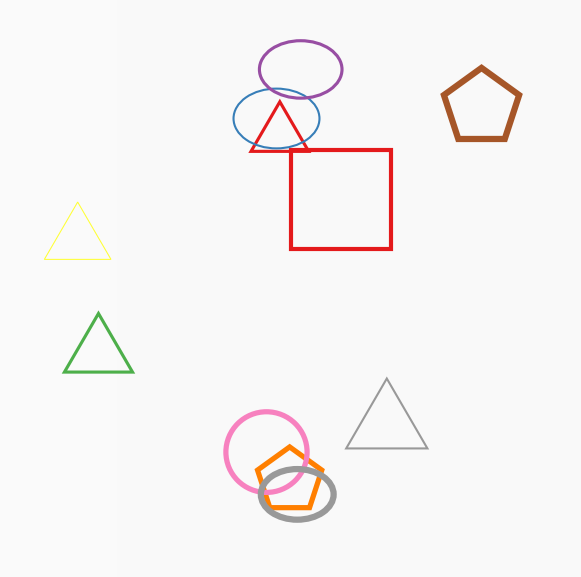[{"shape": "triangle", "thickness": 1.5, "radius": 0.29, "center": [0.481, 0.766]}, {"shape": "square", "thickness": 2, "radius": 0.43, "center": [0.586, 0.653]}, {"shape": "oval", "thickness": 1, "radius": 0.37, "center": [0.476, 0.794]}, {"shape": "triangle", "thickness": 1.5, "radius": 0.34, "center": [0.169, 0.389]}, {"shape": "oval", "thickness": 1.5, "radius": 0.36, "center": [0.517, 0.879]}, {"shape": "pentagon", "thickness": 2.5, "radius": 0.29, "center": [0.498, 0.167]}, {"shape": "triangle", "thickness": 0.5, "radius": 0.33, "center": [0.134, 0.583]}, {"shape": "pentagon", "thickness": 3, "radius": 0.34, "center": [0.828, 0.814]}, {"shape": "circle", "thickness": 2.5, "radius": 0.35, "center": [0.458, 0.216]}, {"shape": "triangle", "thickness": 1, "radius": 0.4, "center": [0.665, 0.263]}, {"shape": "oval", "thickness": 3, "radius": 0.31, "center": [0.511, 0.143]}]